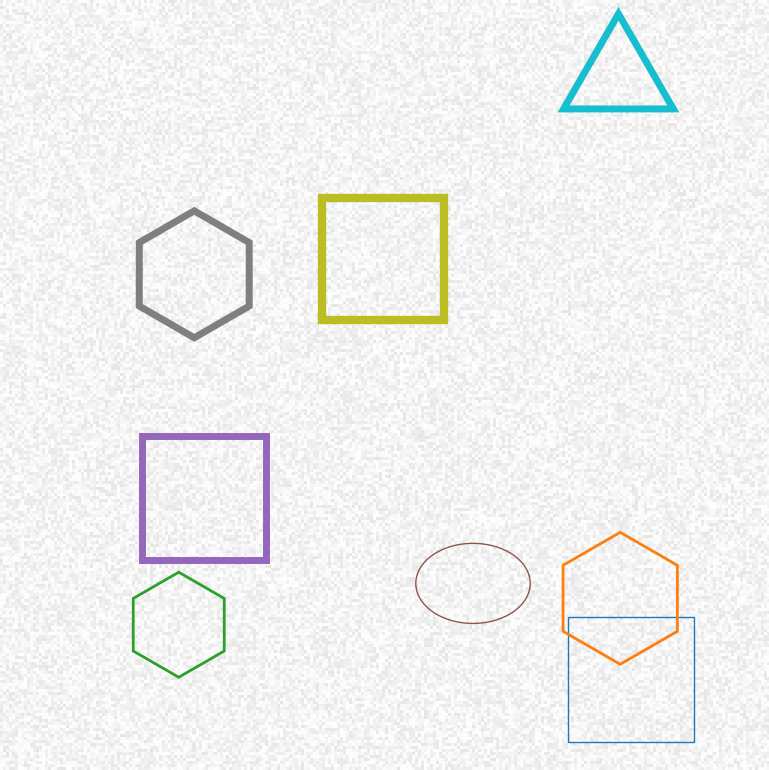[{"shape": "square", "thickness": 0.5, "radius": 0.41, "center": [0.82, 0.118]}, {"shape": "hexagon", "thickness": 1, "radius": 0.43, "center": [0.805, 0.223]}, {"shape": "hexagon", "thickness": 1, "radius": 0.34, "center": [0.232, 0.189]}, {"shape": "square", "thickness": 2.5, "radius": 0.4, "center": [0.265, 0.353]}, {"shape": "oval", "thickness": 0.5, "radius": 0.37, "center": [0.614, 0.242]}, {"shape": "hexagon", "thickness": 2.5, "radius": 0.41, "center": [0.252, 0.644]}, {"shape": "square", "thickness": 3, "radius": 0.4, "center": [0.497, 0.664]}, {"shape": "triangle", "thickness": 2.5, "radius": 0.41, "center": [0.803, 0.9]}]